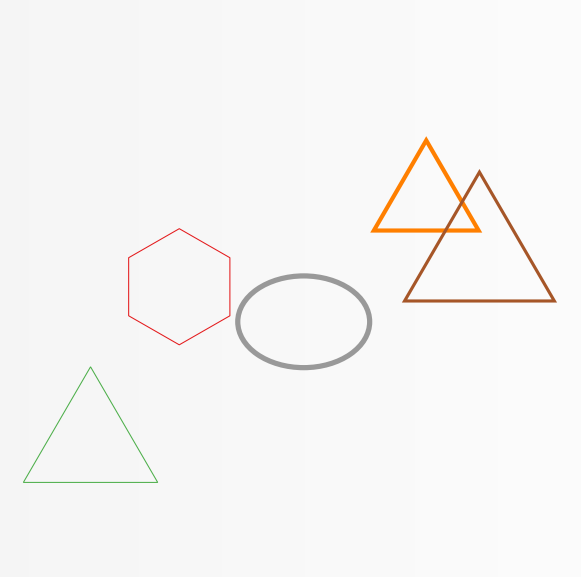[{"shape": "hexagon", "thickness": 0.5, "radius": 0.5, "center": [0.308, 0.503]}, {"shape": "triangle", "thickness": 0.5, "radius": 0.67, "center": [0.156, 0.231]}, {"shape": "triangle", "thickness": 2, "radius": 0.52, "center": [0.733, 0.652]}, {"shape": "triangle", "thickness": 1.5, "radius": 0.74, "center": [0.825, 0.552]}, {"shape": "oval", "thickness": 2.5, "radius": 0.57, "center": [0.523, 0.442]}]